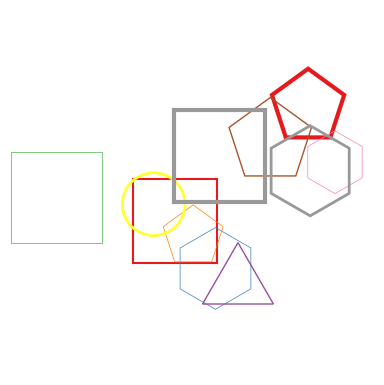[{"shape": "pentagon", "thickness": 3, "radius": 0.49, "center": [0.8, 0.723]}, {"shape": "square", "thickness": 1.5, "radius": 0.55, "center": [0.454, 0.426]}, {"shape": "hexagon", "thickness": 0.5, "radius": 0.53, "center": [0.56, 0.303]}, {"shape": "square", "thickness": 0.5, "radius": 0.59, "center": [0.147, 0.486]}, {"shape": "triangle", "thickness": 1, "radius": 0.53, "center": [0.618, 0.264]}, {"shape": "pentagon", "thickness": 0.5, "radius": 0.41, "center": [0.502, 0.386]}, {"shape": "circle", "thickness": 2, "radius": 0.41, "center": [0.399, 0.47]}, {"shape": "pentagon", "thickness": 1, "radius": 0.56, "center": [0.702, 0.634]}, {"shape": "hexagon", "thickness": 0.5, "radius": 0.41, "center": [0.87, 0.579]}, {"shape": "square", "thickness": 3, "radius": 0.59, "center": [0.569, 0.595]}, {"shape": "hexagon", "thickness": 2, "radius": 0.59, "center": [0.806, 0.556]}]